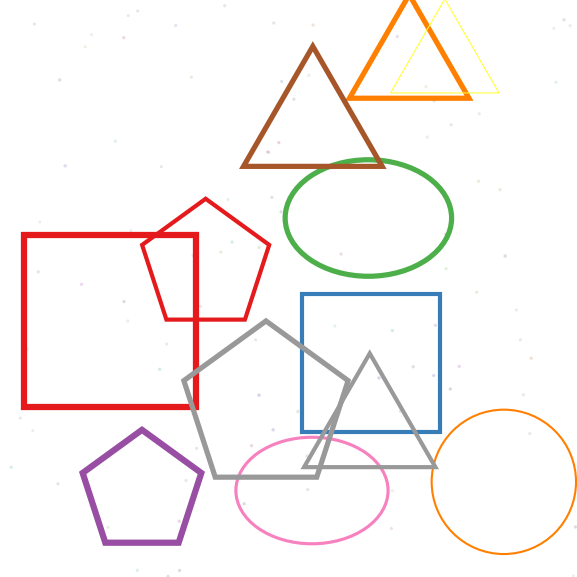[{"shape": "pentagon", "thickness": 2, "radius": 0.58, "center": [0.356, 0.539]}, {"shape": "square", "thickness": 3, "radius": 0.74, "center": [0.19, 0.443]}, {"shape": "square", "thickness": 2, "radius": 0.6, "center": [0.642, 0.371]}, {"shape": "oval", "thickness": 2.5, "radius": 0.72, "center": [0.638, 0.622]}, {"shape": "pentagon", "thickness": 3, "radius": 0.54, "center": [0.246, 0.147]}, {"shape": "triangle", "thickness": 2.5, "radius": 0.6, "center": [0.709, 0.889]}, {"shape": "circle", "thickness": 1, "radius": 0.62, "center": [0.872, 0.165]}, {"shape": "triangle", "thickness": 0.5, "radius": 0.54, "center": [0.77, 0.892]}, {"shape": "triangle", "thickness": 2.5, "radius": 0.69, "center": [0.542, 0.78]}, {"shape": "oval", "thickness": 1.5, "radius": 0.66, "center": [0.54, 0.15]}, {"shape": "triangle", "thickness": 2, "radius": 0.66, "center": [0.64, 0.256]}, {"shape": "pentagon", "thickness": 2.5, "radius": 0.75, "center": [0.461, 0.294]}]